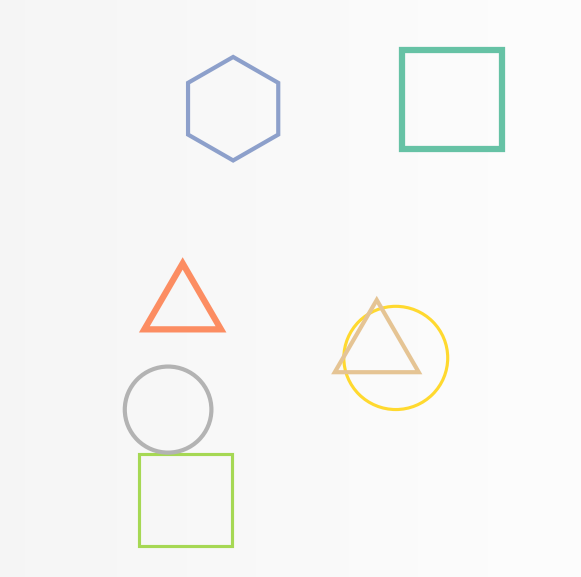[{"shape": "square", "thickness": 3, "radius": 0.43, "center": [0.778, 0.827]}, {"shape": "triangle", "thickness": 3, "radius": 0.38, "center": [0.314, 0.467]}, {"shape": "hexagon", "thickness": 2, "radius": 0.45, "center": [0.401, 0.811]}, {"shape": "square", "thickness": 1.5, "radius": 0.4, "center": [0.319, 0.133]}, {"shape": "circle", "thickness": 1.5, "radius": 0.45, "center": [0.681, 0.379]}, {"shape": "triangle", "thickness": 2, "radius": 0.42, "center": [0.648, 0.396]}, {"shape": "circle", "thickness": 2, "radius": 0.37, "center": [0.289, 0.29]}]